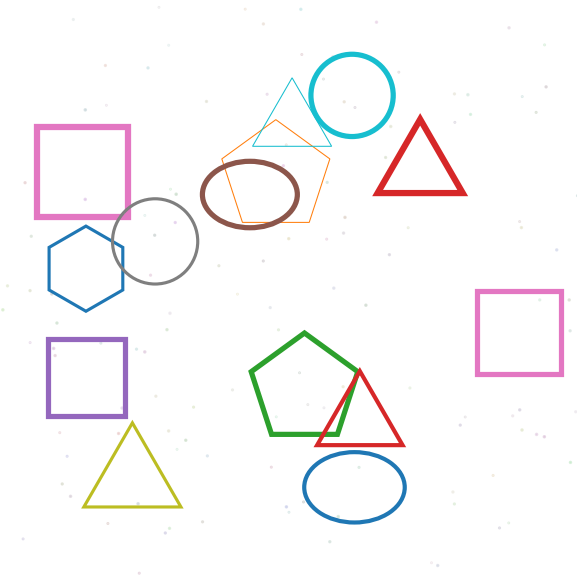[{"shape": "oval", "thickness": 2, "radius": 0.44, "center": [0.614, 0.155]}, {"shape": "hexagon", "thickness": 1.5, "radius": 0.37, "center": [0.149, 0.534]}, {"shape": "pentagon", "thickness": 0.5, "radius": 0.49, "center": [0.478, 0.694]}, {"shape": "pentagon", "thickness": 2.5, "radius": 0.49, "center": [0.527, 0.325]}, {"shape": "triangle", "thickness": 3, "radius": 0.43, "center": [0.728, 0.707]}, {"shape": "triangle", "thickness": 2, "radius": 0.43, "center": [0.623, 0.271]}, {"shape": "square", "thickness": 2.5, "radius": 0.34, "center": [0.15, 0.345]}, {"shape": "oval", "thickness": 2.5, "radius": 0.41, "center": [0.433, 0.662]}, {"shape": "square", "thickness": 2.5, "radius": 0.36, "center": [0.899, 0.423]}, {"shape": "square", "thickness": 3, "radius": 0.39, "center": [0.143, 0.701]}, {"shape": "circle", "thickness": 1.5, "radius": 0.37, "center": [0.269, 0.581]}, {"shape": "triangle", "thickness": 1.5, "radius": 0.49, "center": [0.229, 0.17]}, {"shape": "triangle", "thickness": 0.5, "radius": 0.4, "center": [0.506, 0.785]}, {"shape": "circle", "thickness": 2.5, "radius": 0.36, "center": [0.61, 0.834]}]